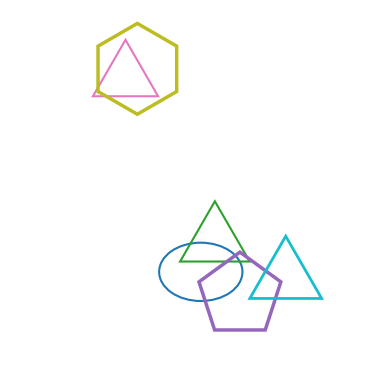[{"shape": "oval", "thickness": 1.5, "radius": 0.54, "center": [0.522, 0.294]}, {"shape": "triangle", "thickness": 1.5, "radius": 0.52, "center": [0.558, 0.373]}, {"shape": "pentagon", "thickness": 2.5, "radius": 0.56, "center": [0.623, 0.233]}, {"shape": "triangle", "thickness": 1.5, "radius": 0.49, "center": [0.326, 0.799]}, {"shape": "hexagon", "thickness": 2.5, "radius": 0.59, "center": [0.357, 0.821]}, {"shape": "triangle", "thickness": 2, "radius": 0.54, "center": [0.742, 0.279]}]